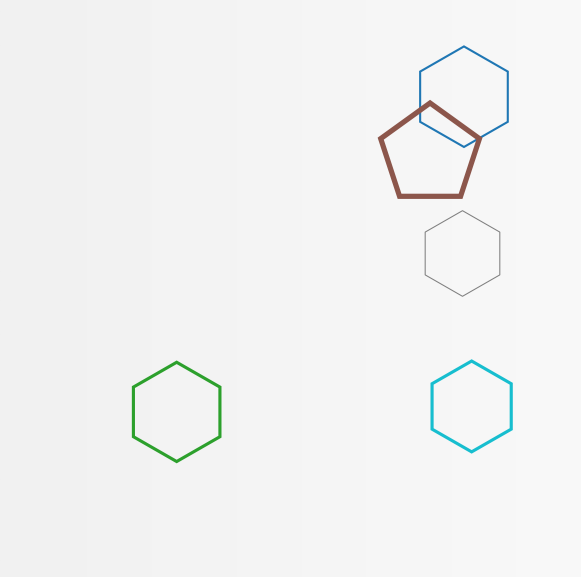[{"shape": "hexagon", "thickness": 1, "radius": 0.44, "center": [0.798, 0.832]}, {"shape": "hexagon", "thickness": 1.5, "radius": 0.43, "center": [0.304, 0.286]}, {"shape": "pentagon", "thickness": 2.5, "radius": 0.45, "center": [0.74, 0.731]}, {"shape": "hexagon", "thickness": 0.5, "radius": 0.37, "center": [0.796, 0.56]}, {"shape": "hexagon", "thickness": 1.5, "radius": 0.39, "center": [0.811, 0.295]}]